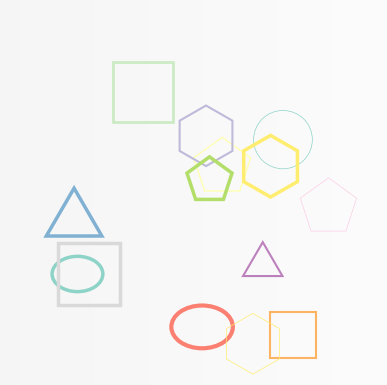[{"shape": "oval", "thickness": 2.5, "radius": 0.33, "center": [0.2, 0.288]}, {"shape": "circle", "thickness": 0.5, "radius": 0.38, "center": [0.73, 0.637]}, {"shape": "pentagon", "thickness": 1, "radius": 0.39, "center": [0.573, 0.566]}, {"shape": "hexagon", "thickness": 1.5, "radius": 0.39, "center": [0.532, 0.647]}, {"shape": "oval", "thickness": 3, "radius": 0.4, "center": [0.522, 0.151]}, {"shape": "triangle", "thickness": 2.5, "radius": 0.41, "center": [0.191, 0.428]}, {"shape": "square", "thickness": 1.5, "radius": 0.3, "center": [0.756, 0.131]}, {"shape": "pentagon", "thickness": 2.5, "radius": 0.31, "center": [0.541, 0.531]}, {"shape": "pentagon", "thickness": 0.5, "radius": 0.38, "center": [0.848, 0.462]}, {"shape": "square", "thickness": 2.5, "radius": 0.4, "center": [0.229, 0.289]}, {"shape": "triangle", "thickness": 1.5, "radius": 0.29, "center": [0.678, 0.312]}, {"shape": "square", "thickness": 2, "radius": 0.39, "center": [0.368, 0.76]}, {"shape": "hexagon", "thickness": 0.5, "radius": 0.39, "center": [0.653, 0.107]}, {"shape": "hexagon", "thickness": 2.5, "radius": 0.4, "center": [0.698, 0.568]}]